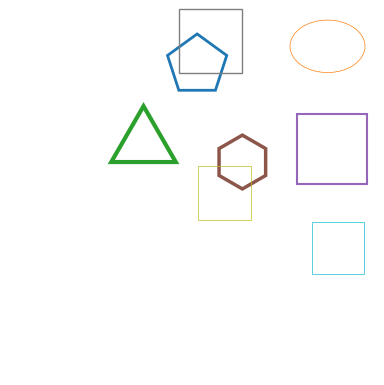[{"shape": "pentagon", "thickness": 2, "radius": 0.4, "center": [0.512, 0.831]}, {"shape": "oval", "thickness": 0.5, "radius": 0.49, "center": [0.851, 0.88]}, {"shape": "triangle", "thickness": 3, "radius": 0.48, "center": [0.373, 0.628]}, {"shape": "square", "thickness": 1.5, "radius": 0.46, "center": [0.862, 0.614]}, {"shape": "hexagon", "thickness": 2.5, "radius": 0.35, "center": [0.629, 0.579]}, {"shape": "square", "thickness": 1, "radius": 0.41, "center": [0.547, 0.894]}, {"shape": "square", "thickness": 0.5, "radius": 0.35, "center": [0.583, 0.499]}, {"shape": "square", "thickness": 0.5, "radius": 0.34, "center": [0.879, 0.356]}]